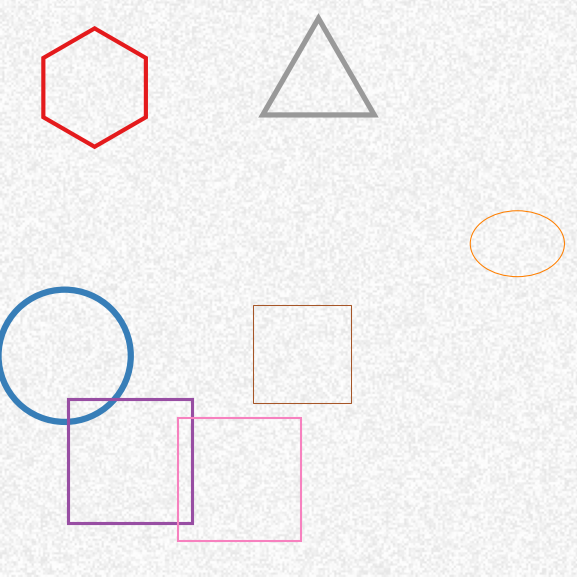[{"shape": "hexagon", "thickness": 2, "radius": 0.51, "center": [0.164, 0.847]}, {"shape": "circle", "thickness": 3, "radius": 0.57, "center": [0.112, 0.383]}, {"shape": "square", "thickness": 1.5, "radius": 0.54, "center": [0.225, 0.201]}, {"shape": "oval", "thickness": 0.5, "radius": 0.41, "center": [0.896, 0.577]}, {"shape": "square", "thickness": 0.5, "radius": 0.42, "center": [0.522, 0.386]}, {"shape": "square", "thickness": 1, "radius": 0.53, "center": [0.414, 0.169]}, {"shape": "triangle", "thickness": 2.5, "radius": 0.56, "center": [0.552, 0.856]}]